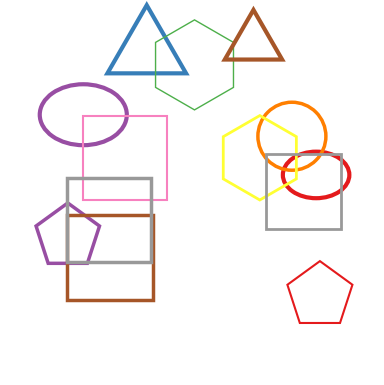[{"shape": "pentagon", "thickness": 1.5, "radius": 0.44, "center": [0.831, 0.233]}, {"shape": "oval", "thickness": 3, "radius": 0.43, "center": [0.821, 0.546]}, {"shape": "triangle", "thickness": 3, "radius": 0.59, "center": [0.381, 0.869]}, {"shape": "hexagon", "thickness": 1, "radius": 0.58, "center": [0.505, 0.831]}, {"shape": "oval", "thickness": 3, "radius": 0.57, "center": [0.216, 0.702]}, {"shape": "pentagon", "thickness": 2.5, "radius": 0.43, "center": [0.176, 0.386]}, {"shape": "circle", "thickness": 2.5, "radius": 0.44, "center": [0.758, 0.646]}, {"shape": "hexagon", "thickness": 2, "radius": 0.55, "center": [0.675, 0.59]}, {"shape": "square", "thickness": 2.5, "radius": 0.56, "center": [0.286, 0.331]}, {"shape": "triangle", "thickness": 3, "radius": 0.43, "center": [0.658, 0.888]}, {"shape": "square", "thickness": 1.5, "radius": 0.55, "center": [0.325, 0.589]}, {"shape": "square", "thickness": 2, "radius": 0.49, "center": [0.788, 0.503]}, {"shape": "square", "thickness": 2.5, "radius": 0.55, "center": [0.284, 0.429]}]